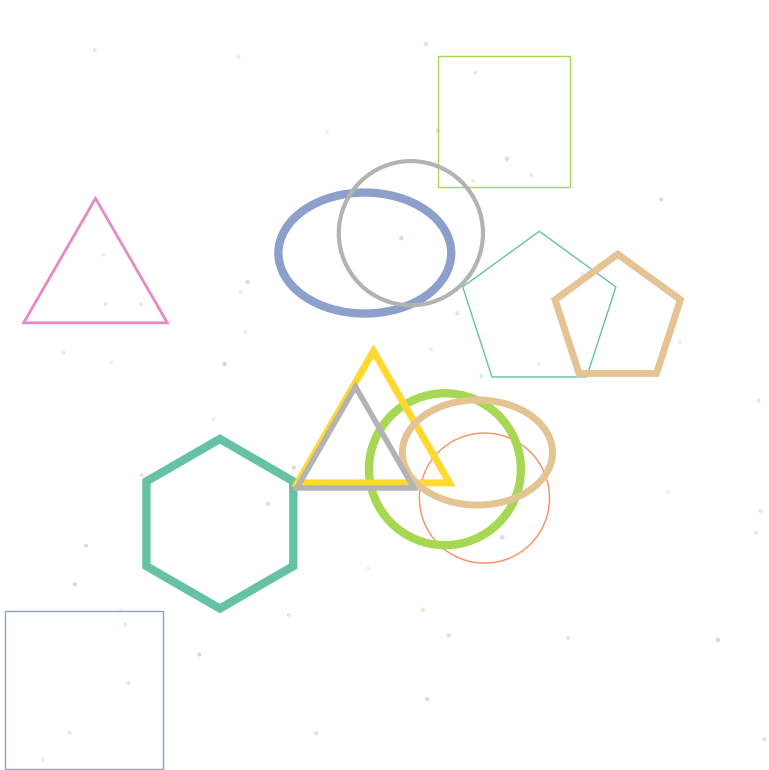[{"shape": "hexagon", "thickness": 3, "radius": 0.55, "center": [0.286, 0.32]}, {"shape": "pentagon", "thickness": 0.5, "radius": 0.52, "center": [0.7, 0.595]}, {"shape": "circle", "thickness": 0.5, "radius": 0.42, "center": [0.629, 0.353]}, {"shape": "oval", "thickness": 3, "radius": 0.56, "center": [0.474, 0.671]}, {"shape": "square", "thickness": 0.5, "radius": 0.51, "center": [0.109, 0.104]}, {"shape": "triangle", "thickness": 1, "radius": 0.54, "center": [0.124, 0.635]}, {"shape": "square", "thickness": 0.5, "radius": 0.43, "center": [0.655, 0.842]}, {"shape": "circle", "thickness": 3, "radius": 0.49, "center": [0.578, 0.391]}, {"shape": "triangle", "thickness": 2.5, "radius": 0.57, "center": [0.485, 0.43]}, {"shape": "oval", "thickness": 2.5, "radius": 0.49, "center": [0.62, 0.412]}, {"shape": "pentagon", "thickness": 2.5, "radius": 0.43, "center": [0.802, 0.584]}, {"shape": "circle", "thickness": 1.5, "radius": 0.47, "center": [0.534, 0.697]}, {"shape": "triangle", "thickness": 2, "radius": 0.44, "center": [0.462, 0.41]}]